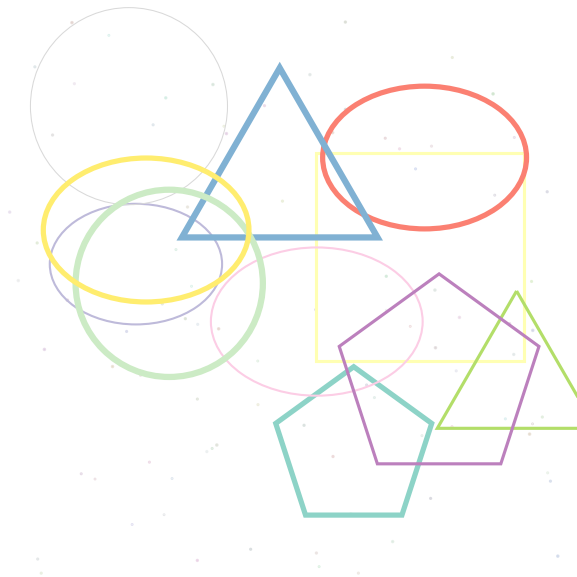[{"shape": "pentagon", "thickness": 2.5, "radius": 0.71, "center": [0.613, 0.222]}, {"shape": "square", "thickness": 1.5, "radius": 0.9, "center": [0.727, 0.554]}, {"shape": "oval", "thickness": 1, "radius": 0.75, "center": [0.235, 0.542]}, {"shape": "oval", "thickness": 2.5, "radius": 0.88, "center": [0.735, 0.726]}, {"shape": "triangle", "thickness": 3, "radius": 0.98, "center": [0.484, 0.686]}, {"shape": "triangle", "thickness": 1.5, "radius": 0.79, "center": [0.895, 0.337]}, {"shape": "oval", "thickness": 1, "radius": 0.92, "center": [0.549, 0.442]}, {"shape": "circle", "thickness": 0.5, "radius": 0.85, "center": [0.223, 0.815]}, {"shape": "pentagon", "thickness": 1.5, "radius": 0.91, "center": [0.76, 0.343]}, {"shape": "circle", "thickness": 3, "radius": 0.81, "center": [0.293, 0.509]}, {"shape": "oval", "thickness": 2.5, "radius": 0.89, "center": [0.253, 0.601]}]